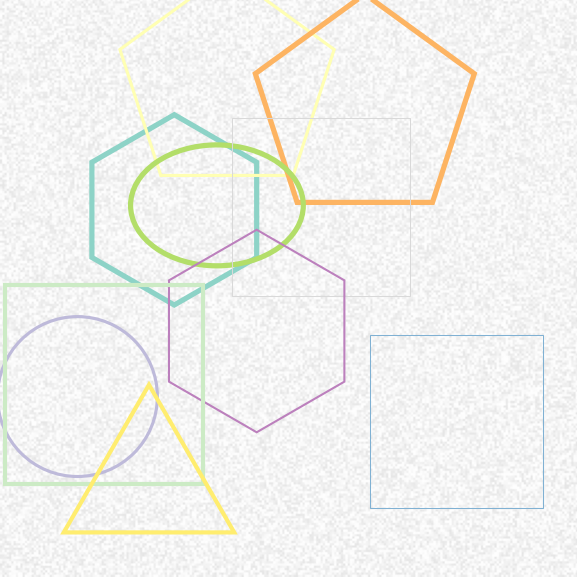[{"shape": "hexagon", "thickness": 2.5, "radius": 0.82, "center": [0.302, 0.636]}, {"shape": "pentagon", "thickness": 1.5, "radius": 0.98, "center": [0.393, 0.853]}, {"shape": "circle", "thickness": 1.5, "radius": 0.69, "center": [0.134, 0.312]}, {"shape": "square", "thickness": 0.5, "radius": 0.75, "center": [0.79, 0.27]}, {"shape": "pentagon", "thickness": 2.5, "radius": 1.0, "center": [0.632, 0.81]}, {"shape": "oval", "thickness": 2.5, "radius": 0.75, "center": [0.376, 0.644]}, {"shape": "square", "thickness": 0.5, "radius": 0.77, "center": [0.556, 0.641]}, {"shape": "hexagon", "thickness": 1, "radius": 0.88, "center": [0.444, 0.426]}, {"shape": "square", "thickness": 2, "radius": 0.86, "center": [0.18, 0.333]}, {"shape": "triangle", "thickness": 2, "radius": 0.85, "center": [0.258, 0.162]}]